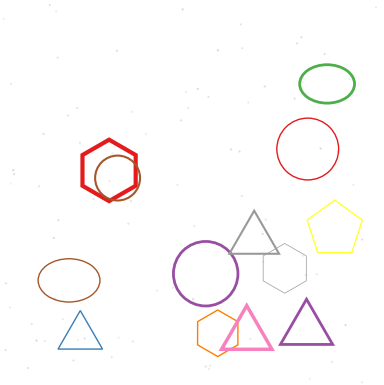[{"shape": "hexagon", "thickness": 3, "radius": 0.4, "center": [0.283, 0.557]}, {"shape": "circle", "thickness": 1, "radius": 0.4, "center": [0.799, 0.613]}, {"shape": "triangle", "thickness": 1, "radius": 0.33, "center": [0.209, 0.127]}, {"shape": "oval", "thickness": 2, "radius": 0.36, "center": [0.85, 0.782]}, {"shape": "circle", "thickness": 2, "radius": 0.42, "center": [0.534, 0.289]}, {"shape": "triangle", "thickness": 2, "radius": 0.39, "center": [0.796, 0.145]}, {"shape": "hexagon", "thickness": 1, "radius": 0.3, "center": [0.566, 0.134]}, {"shape": "pentagon", "thickness": 1, "radius": 0.38, "center": [0.869, 0.405]}, {"shape": "circle", "thickness": 1.5, "radius": 0.29, "center": [0.305, 0.538]}, {"shape": "oval", "thickness": 1, "radius": 0.4, "center": [0.179, 0.272]}, {"shape": "triangle", "thickness": 2.5, "radius": 0.38, "center": [0.641, 0.131]}, {"shape": "triangle", "thickness": 1.5, "radius": 0.37, "center": [0.66, 0.378]}, {"shape": "hexagon", "thickness": 0.5, "radius": 0.32, "center": [0.74, 0.303]}]